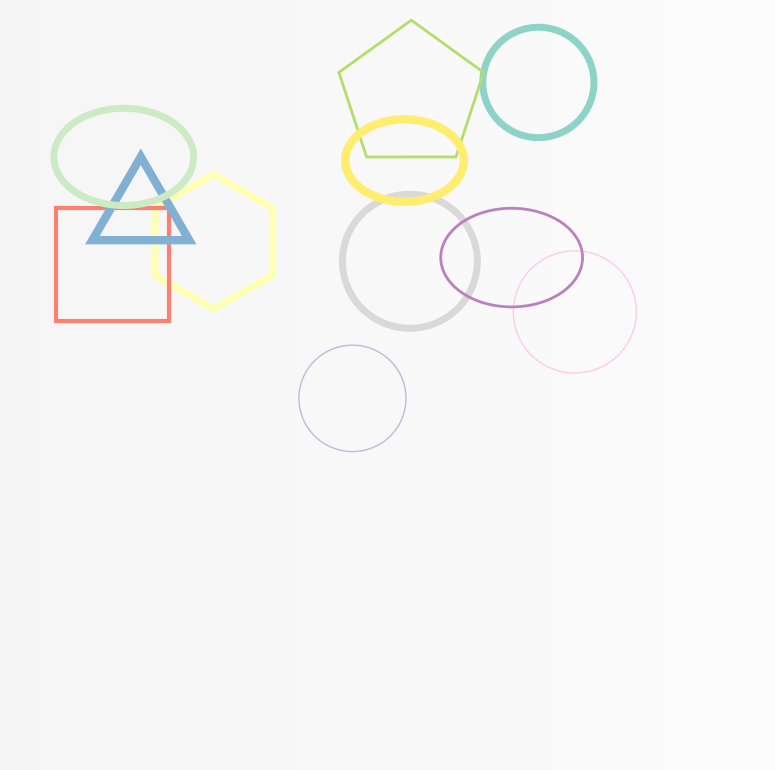[{"shape": "circle", "thickness": 2.5, "radius": 0.36, "center": [0.695, 0.893]}, {"shape": "hexagon", "thickness": 2.5, "radius": 0.44, "center": [0.276, 0.686]}, {"shape": "circle", "thickness": 0.5, "radius": 0.35, "center": [0.455, 0.483]}, {"shape": "square", "thickness": 1.5, "radius": 0.37, "center": [0.145, 0.656]}, {"shape": "triangle", "thickness": 3, "radius": 0.36, "center": [0.182, 0.724]}, {"shape": "pentagon", "thickness": 1, "radius": 0.49, "center": [0.531, 0.876]}, {"shape": "circle", "thickness": 0.5, "radius": 0.4, "center": [0.742, 0.595]}, {"shape": "circle", "thickness": 2.5, "radius": 0.44, "center": [0.529, 0.661]}, {"shape": "oval", "thickness": 1, "radius": 0.46, "center": [0.66, 0.665]}, {"shape": "oval", "thickness": 2.5, "radius": 0.45, "center": [0.16, 0.796]}, {"shape": "oval", "thickness": 3, "radius": 0.38, "center": [0.522, 0.791]}]